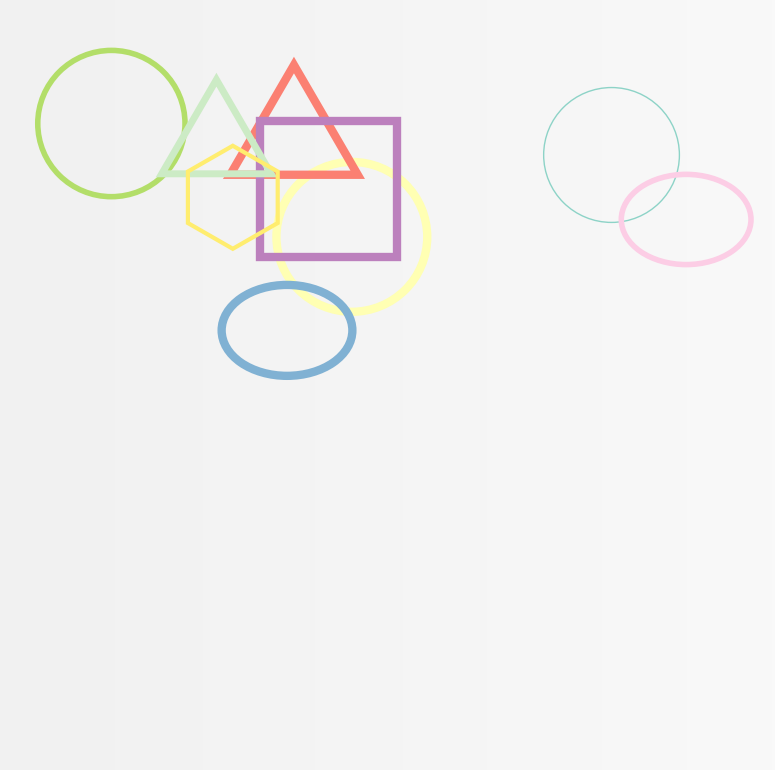[{"shape": "circle", "thickness": 0.5, "radius": 0.44, "center": [0.789, 0.799]}, {"shape": "circle", "thickness": 3, "radius": 0.49, "center": [0.454, 0.692]}, {"shape": "triangle", "thickness": 3, "radius": 0.48, "center": [0.379, 0.821]}, {"shape": "oval", "thickness": 3, "radius": 0.42, "center": [0.37, 0.571]}, {"shape": "circle", "thickness": 2, "radius": 0.47, "center": [0.144, 0.84]}, {"shape": "oval", "thickness": 2, "radius": 0.42, "center": [0.885, 0.715]}, {"shape": "square", "thickness": 3, "radius": 0.44, "center": [0.423, 0.755]}, {"shape": "triangle", "thickness": 2.5, "radius": 0.41, "center": [0.279, 0.815]}, {"shape": "hexagon", "thickness": 1.5, "radius": 0.33, "center": [0.3, 0.744]}]